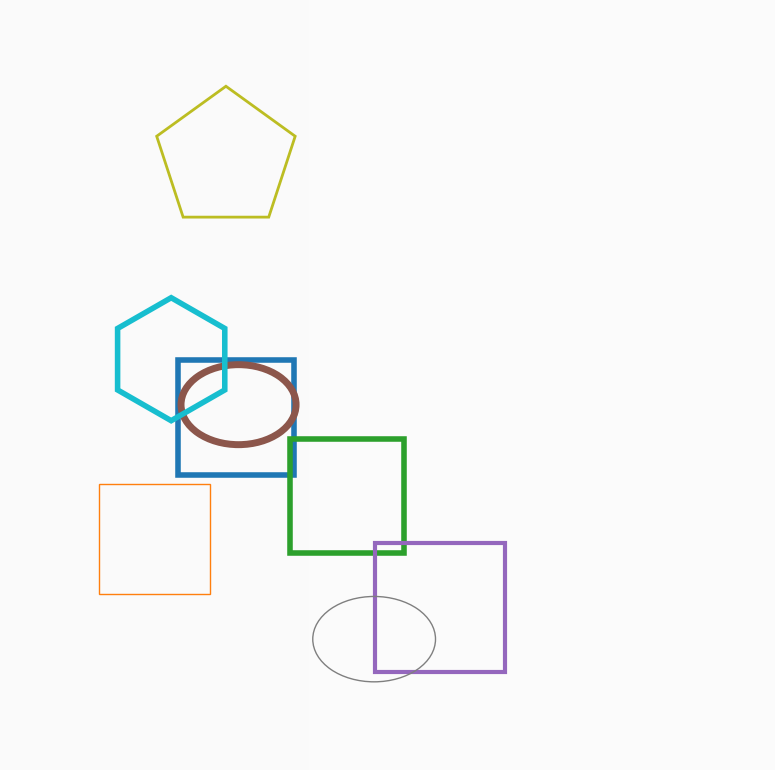[{"shape": "square", "thickness": 2, "radius": 0.37, "center": [0.305, 0.457]}, {"shape": "square", "thickness": 0.5, "radius": 0.36, "center": [0.2, 0.3]}, {"shape": "square", "thickness": 2, "radius": 0.37, "center": [0.448, 0.356]}, {"shape": "square", "thickness": 1.5, "radius": 0.42, "center": [0.568, 0.211]}, {"shape": "oval", "thickness": 2.5, "radius": 0.37, "center": [0.308, 0.474]}, {"shape": "oval", "thickness": 0.5, "radius": 0.4, "center": [0.483, 0.17]}, {"shape": "pentagon", "thickness": 1, "radius": 0.47, "center": [0.292, 0.794]}, {"shape": "hexagon", "thickness": 2, "radius": 0.4, "center": [0.221, 0.534]}]